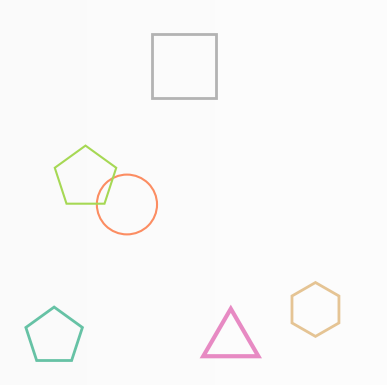[{"shape": "pentagon", "thickness": 2, "radius": 0.38, "center": [0.14, 0.126]}, {"shape": "circle", "thickness": 1.5, "radius": 0.39, "center": [0.328, 0.469]}, {"shape": "triangle", "thickness": 3, "radius": 0.41, "center": [0.596, 0.116]}, {"shape": "pentagon", "thickness": 1.5, "radius": 0.42, "center": [0.221, 0.538]}, {"shape": "hexagon", "thickness": 2, "radius": 0.35, "center": [0.814, 0.196]}, {"shape": "square", "thickness": 2, "radius": 0.41, "center": [0.475, 0.829]}]